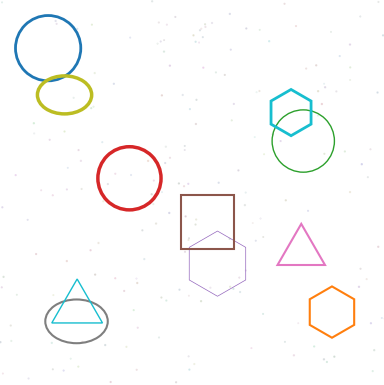[{"shape": "circle", "thickness": 2, "radius": 0.42, "center": [0.125, 0.875]}, {"shape": "hexagon", "thickness": 1.5, "radius": 0.33, "center": [0.862, 0.189]}, {"shape": "circle", "thickness": 1, "radius": 0.4, "center": [0.788, 0.634]}, {"shape": "circle", "thickness": 2.5, "radius": 0.41, "center": [0.336, 0.537]}, {"shape": "hexagon", "thickness": 0.5, "radius": 0.42, "center": [0.565, 0.315]}, {"shape": "square", "thickness": 1.5, "radius": 0.35, "center": [0.539, 0.424]}, {"shape": "triangle", "thickness": 1.5, "radius": 0.36, "center": [0.782, 0.347]}, {"shape": "oval", "thickness": 1.5, "radius": 0.41, "center": [0.199, 0.165]}, {"shape": "oval", "thickness": 2.5, "radius": 0.35, "center": [0.168, 0.754]}, {"shape": "triangle", "thickness": 1, "radius": 0.38, "center": [0.2, 0.199]}, {"shape": "hexagon", "thickness": 2, "radius": 0.3, "center": [0.756, 0.708]}]